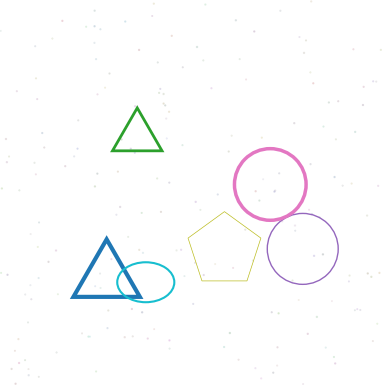[{"shape": "triangle", "thickness": 3, "radius": 0.5, "center": [0.277, 0.279]}, {"shape": "triangle", "thickness": 2, "radius": 0.37, "center": [0.356, 0.645]}, {"shape": "circle", "thickness": 1, "radius": 0.46, "center": [0.786, 0.354]}, {"shape": "circle", "thickness": 2.5, "radius": 0.47, "center": [0.702, 0.521]}, {"shape": "pentagon", "thickness": 0.5, "radius": 0.5, "center": [0.583, 0.351]}, {"shape": "oval", "thickness": 1.5, "radius": 0.37, "center": [0.379, 0.267]}]